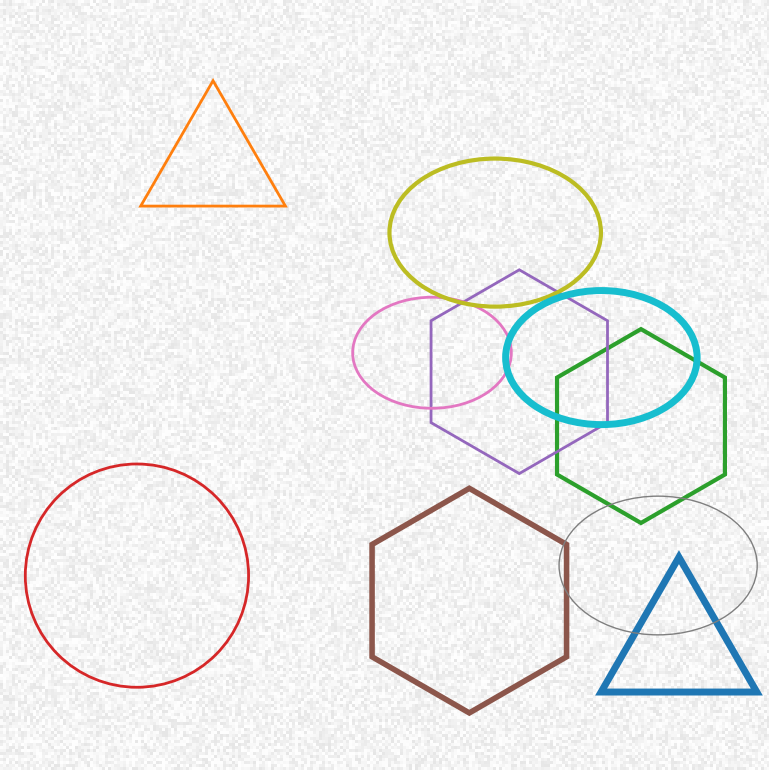[{"shape": "triangle", "thickness": 2.5, "radius": 0.58, "center": [0.882, 0.16]}, {"shape": "triangle", "thickness": 1, "radius": 0.54, "center": [0.277, 0.787]}, {"shape": "hexagon", "thickness": 1.5, "radius": 0.63, "center": [0.832, 0.447]}, {"shape": "circle", "thickness": 1, "radius": 0.72, "center": [0.178, 0.252]}, {"shape": "hexagon", "thickness": 1, "radius": 0.66, "center": [0.674, 0.517]}, {"shape": "hexagon", "thickness": 2, "radius": 0.73, "center": [0.61, 0.22]}, {"shape": "oval", "thickness": 1, "radius": 0.52, "center": [0.561, 0.542]}, {"shape": "oval", "thickness": 0.5, "radius": 0.64, "center": [0.855, 0.266]}, {"shape": "oval", "thickness": 1.5, "radius": 0.69, "center": [0.643, 0.698]}, {"shape": "oval", "thickness": 2.5, "radius": 0.62, "center": [0.781, 0.536]}]